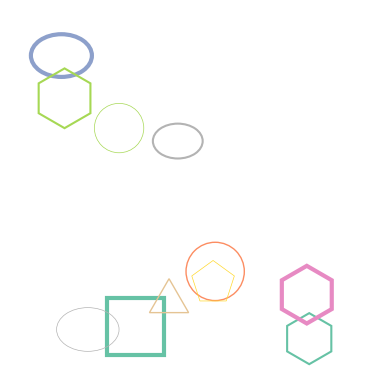[{"shape": "hexagon", "thickness": 1.5, "radius": 0.33, "center": [0.803, 0.12]}, {"shape": "square", "thickness": 3, "radius": 0.37, "center": [0.353, 0.151]}, {"shape": "circle", "thickness": 1, "radius": 0.38, "center": [0.559, 0.295]}, {"shape": "oval", "thickness": 3, "radius": 0.4, "center": [0.159, 0.856]}, {"shape": "hexagon", "thickness": 3, "radius": 0.37, "center": [0.797, 0.235]}, {"shape": "circle", "thickness": 0.5, "radius": 0.32, "center": [0.309, 0.667]}, {"shape": "hexagon", "thickness": 1.5, "radius": 0.39, "center": [0.168, 0.745]}, {"shape": "pentagon", "thickness": 0.5, "radius": 0.29, "center": [0.553, 0.265]}, {"shape": "triangle", "thickness": 1, "radius": 0.29, "center": [0.439, 0.217]}, {"shape": "oval", "thickness": 1.5, "radius": 0.32, "center": [0.462, 0.634]}, {"shape": "oval", "thickness": 0.5, "radius": 0.41, "center": [0.228, 0.144]}]